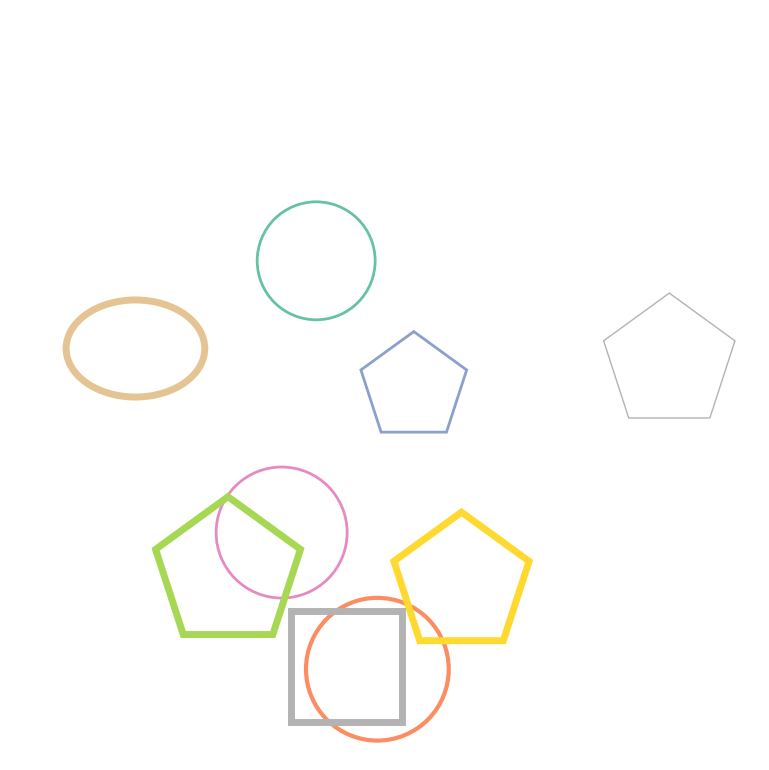[{"shape": "circle", "thickness": 1, "radius": 0.38, "center": [0.411, 0.661]}, {"shape": "circle", "thickness": 1.5, "radius": 0.46, "center": [0.49, 0.131]}, {"shape": "pentagon", "thickness": 1, "radius": 0.36, "center": [0.537, 0.497]}, {"shape": "circle", "thickness": 1, "radius": 0.43, "center": [0.366, 0.308]}, {"shape": "pentagon", "thickness": 2.5, "radius": 0.49, "center": [0.296, 0.256]}, {"shape": "pentagon", "thickness": 2.5, "radius": 0.46, "center": [0.599, 0.243]}, {"shape": "oval", "thickness": 2.5, "radius": 0.45, "center": [0.176, 0.547]}, {"shape": "square", "thickness": 2.5, "radius": 0.36, "center": [0.45, 0.135]}, {"shape": "pentagon", "thickness": 0.5, "radius": 0.45, "center": [0.869, 0.53]}]